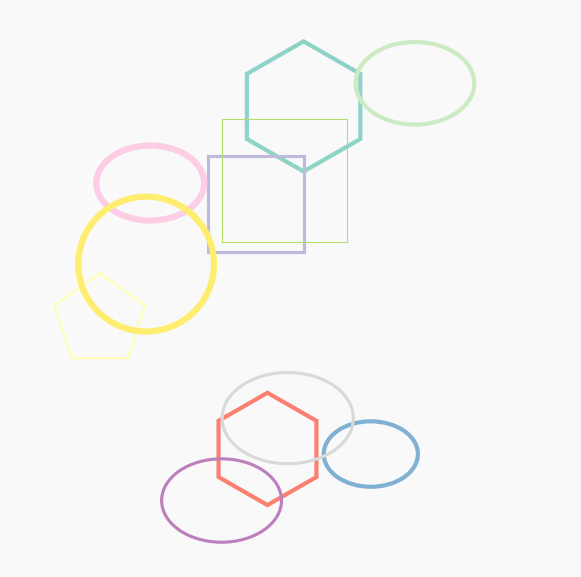[{"shape": "hexagon", "thickness": 2, "radius": 0.56, "center": [0.522, 0.815]}, {"shape": "pentagon", "thickness": 1, "radius": 0.41, "center": [0.172, 0.445]}, {"shape": "square", "thickness": 1.5, "radius": 0.42, "center": [0.441, 0.646]}, {"shape": "hexagon", "thickness": 2, "radius": 0.49, "center": [0.46, 0.222]}, {"shape": "oval", "thickness": 2, "radius": 0.4, "center": [0.638, 0.213]}, {"shape": "square", "thickness": 0.5, "radius": 0.53, "center": [0.49, 0.687]}, {"shape": "oval", "thickness": 3, "radius": 0.46, "center": [0.258, 0.682]}, {"shape": "oval", "thickness": 1.5, "radius": 0.56, "center": [0.495, 0.275]}, {"shape": "oval", "thickness": 1.5, "radius": 0.52, "center": [0.381, 0.132]}, {"shape": "oval", "thickness": 2, "radius": 0.51, "center": [0.714, 0.855]}, {"shape": "circle", "thickness": 3, "radius": 0.58, "center": [0.251, 0.542]}]